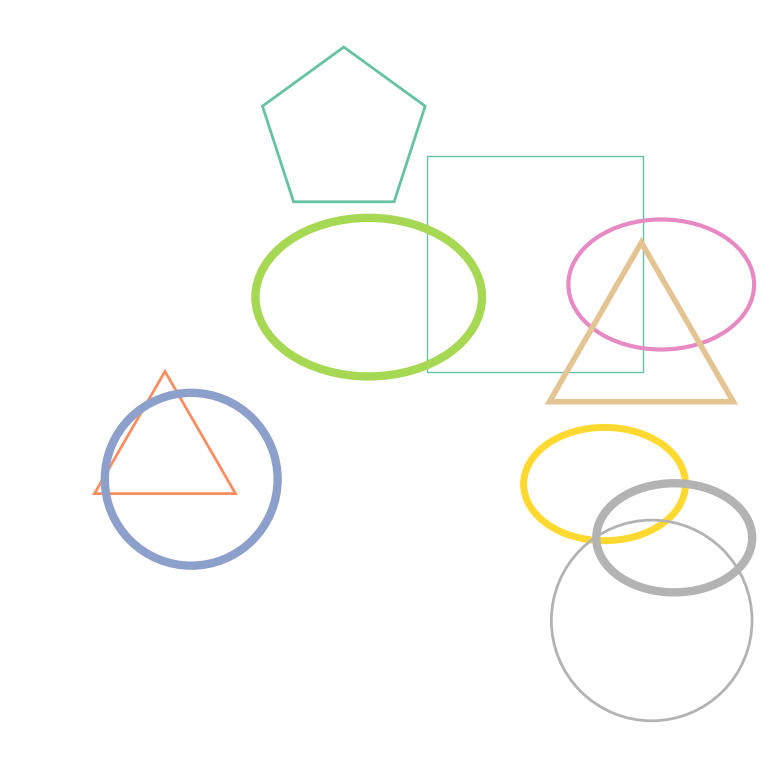[{"shape": "pentagon", "thickness": 1, "radius": 0.56, "center": [0.447, 0.828]}, {"shape": "square", "thickness": 0.5, "radius": 0.7, "center": [0.694, 0.657]}, {"shape": "triangle", "thickness": 1, "radius": 0.53, "center": [0.214, 0.412]}, {"shape": "circle", "thickness": 3, "radius": 0.56, "center": [0.248, 0.378]}, {"shape": "oval", "thickness": 1.5, "radius": 0.6, "center": [0.859, 0.631]}, {"shape": "oval", "thickness": 3, "radius": 0.74, "center": [0.479, 0.614]}, {"shape": "oval", "thickness": 2.5, "radius": 0.53, "center": [0.785, 0.371]}, {"shape": "triangle", "thickness": 2, "radius": 0.69, "center": [0.833, 0.547]}, {"shape": "circle", "thickness": 1, "radius": 0.65, "center": [0.846, 0.194]}, {"shape": "oval", "thickness": 3, "radius": 0.51, "center": [0.876, 0.302]}]